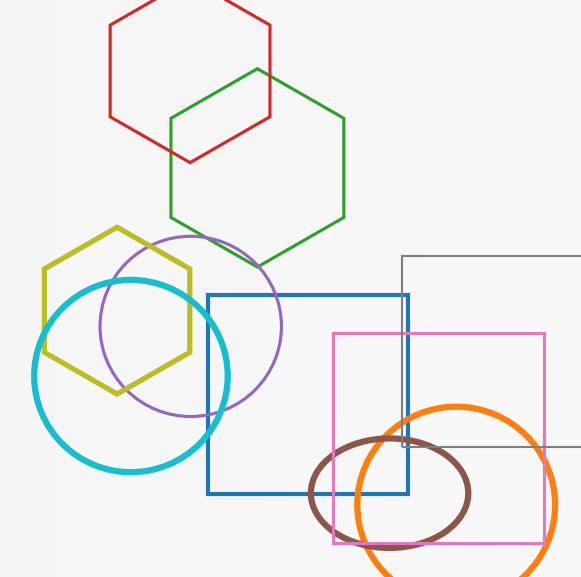[{"shape": "square", "thickness": 2, "radius": 0.86, "center": [0.53, 0.316]}, {"shape": "circle", "thickness": 3, "radius": 0.85, "center": [0.785, 0.125]}, {"shape": "hexagon", "thickness": 1.5, "radius": 0.86, "center": [0.443, 0.708]}, {"shape": "hexagon", "thickness": 1.5, "radius": 0.79, "center": [0.327, 0.876]}, {"shape": "circle", "thickness": 1.5, "radius": 0.78, "center": [0.328, 0.434]}, {"shape": "oval", "thickness": 3, "radius": 0.68, "center": [0.67, 0.145]}, {"shape": "square", "thickness": 1.5, "radius": 0.91, "center": [0.754, 0.241]}, {"shape": "square", "thickness": 1, "radius": 0.82, "center": [0.855, 0.39]}, {"shape": "hexagon", "thickness": 2.5, "radius": 0.72, "center": [0.201, 0.461]}, {"shape": "circle", "thickness": 3, "radius": 0.83, "center": [0.225, 0.348]}]